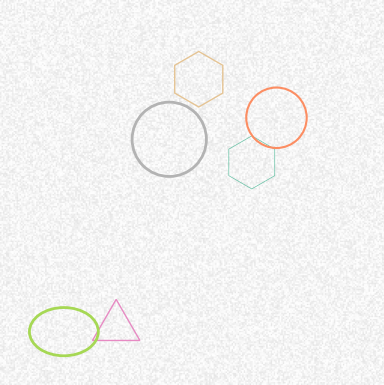[{"shape": "hexagon", "thickness": 0.5, "radius": 0.34, "center": [0.654, 0.578]}, {"shape": "circle", "thickness": 1.5, "radius": 0.39, "center": [0.718, 0.694]}, {"shape": "triangle", "thickness": 1, "radius": 0.36, "center": [0.302, 0.151]}, {"shape": "oval", "thickness": 2, "radius": 0.45, "center": [0.166, 0.139]}, {"shape": "hexagon", "thickness": 1, "radius": 0.36, "center": [0.516, 0.794]}, {"shape": "circle", "thickness": 2, "radius": 0.48, "center": [0.44, 0.638]}]